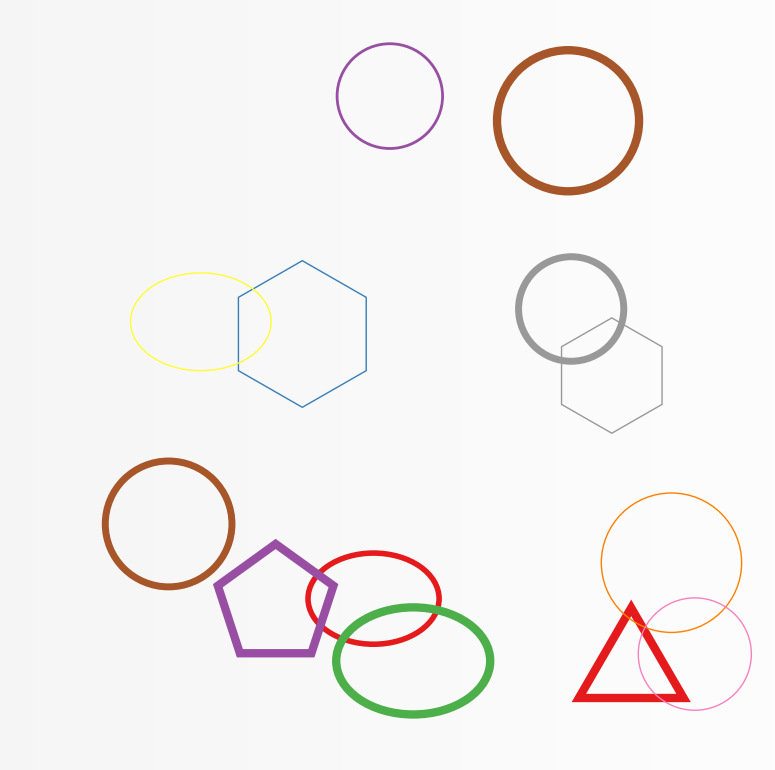[{"shape": "triangle", "thickness": 3, "radius": 0.39, "center": [0.814, 0.133]}, {"shape": "oval", "thickness": 2, "radius": 0.42, "center": [0.482, 0.223]}, {"shape": "hexagon", "thickness": 0.5, "radius": 0.48, "center": [0.39, 0.566]}, {"shape": "oval", "thickness": 3, "radius": 0.5, "center": [0.533, 0.142]}, {"shape": "pentagon", "thickness": 3, "radius": 0.39, "center": [0.356, 0.215]}, {"shape": "circle", "thickness": 1, "radius": 0.34, "center": [0.503, 0.875]}, {"shape": "circle", "thickness": 0.5, "radius": 0.45, "center": [0.866, 0.269]}, {"shape": "oval", "thickness": 0.5, "radius": 0.45, "center": [0.259, 0.582]}, {"shape": "circle", "thickness": 2.5, "radius": 0.41, "center": [0.218, 0.32]}, {"shape": "circle", "thickness": 3, "radius": 0.46, "center": [0.733, 0.843]}, {"shape": "circle", "thickness": 0.5, "radius": 0.36, "center": [0.897, 0.151]}, {"shape": "circle", "thickness": 2.5, "radius": 0.34, "center": [0.737, 0.599]}, {"shape": "hexagon", "thickness": 0.5, "radius": 0.37, "center": [0.789, 0.512]}]